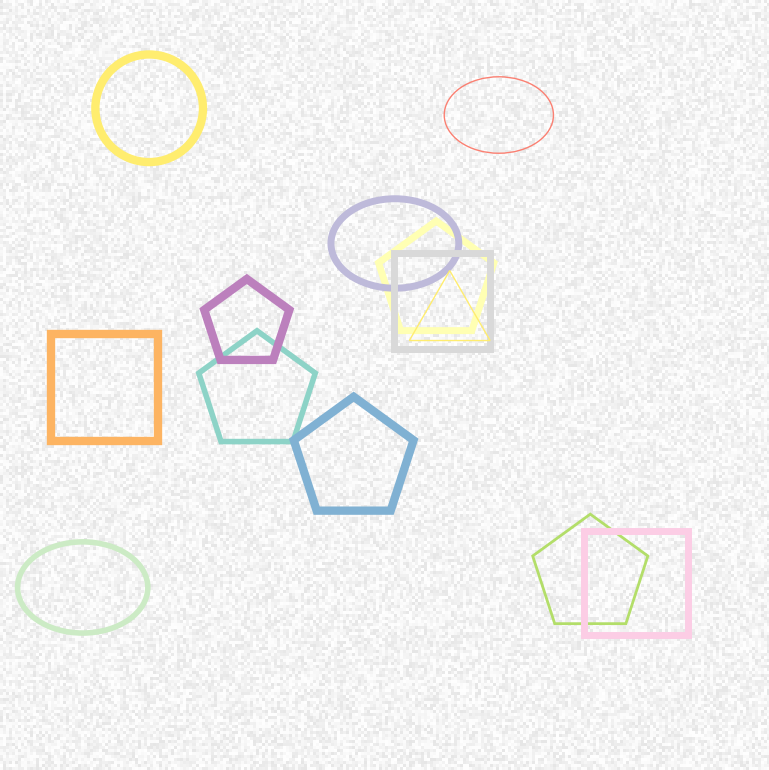[{"shape": "pentagon", "thickness": 2, "radius": 0.4, "center": [0.334, 0.491]}, {"shape": "pentagon", "thickness": 2.5, "radius": 0.39, "center": [0.566, 0.634]}, {"shape": "oval", "thickness": 2.5, "radius": 0.42, "center": [0.513, 0.684]}, {"shape": "oval", "thickness": 0.5, "radius": 0.35, "center": [0.648, 0.851]}, {"shape": "pentagon", "thickness": 3, "radius": 0.41, "center": [0.459, 0.403]}, {"shape": "square", "thickness": 3, "radius": 0.35, "center": [0.136, 0.497]}, {"shape": "pentagon", "thickness": 1, "radius": 0.39, "center": [0.767, 0.254]}, {"shape": "square", "thickness": 2.5, "radius": 0.34, "center": [0.826, 0.243]}, {"shape": "square", "thickness": 2.5, "radius": 0.31, "center": [0.574, 0.609]}, {"shape": "pentagon", "thickness": 3, "radius": 0.29, "center": [0.321, 0.58]}, {"shape": "oval", "thickness": 2, "radius": 0.42, "center": [0.107, 0.237]}, {"shape": "triangle", "thickness": 0.5, "radius": 0.3, "center": [0.584, 0.588]}, {"shape": "circle", "thickness": 3, "radius": 0.35, "center": [0.194, 0.859]}]